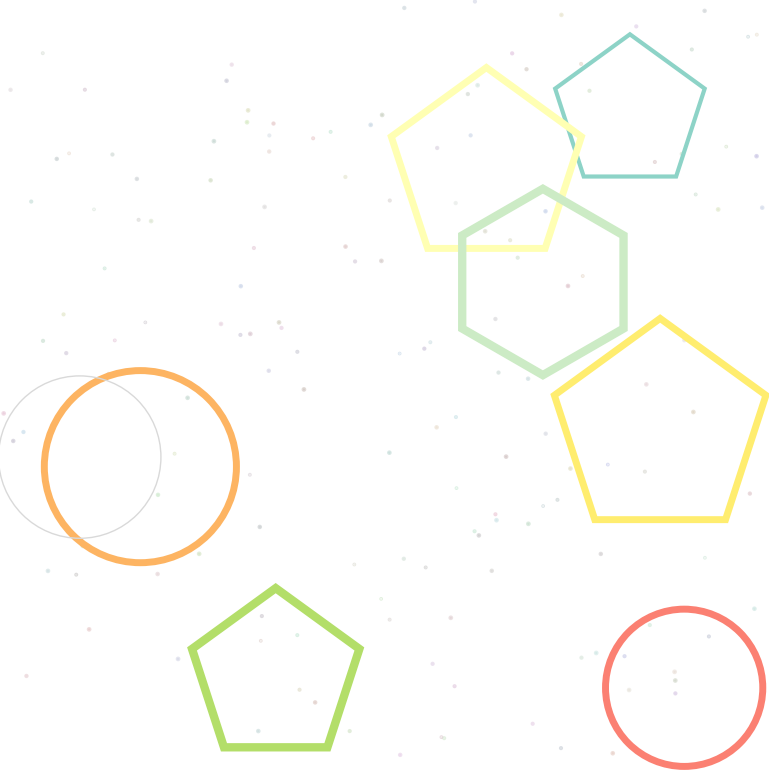[{"shape": "pentagon", "thickness": 1.5, "radius": 0.51, "center": [0.818, 0.853]}, {"shape": "pentagon", "thickness": 2.5, "radius": 0.65, "center": [0.632, 0.782]}, {"shape": "circle", "thickness": 2.5, "radius": 0.51, "center": [0.889, 0.107]}, {"shape": "circle", "thickness": 2.5, "radius": 0.62, "center": [0.182, 0.394]}, {"shape": "pentagon", "thickness": 3, "radius": 0.57, "center": [0.358, 0.122]}, {"shape": "circle", "thickness": 0.5, "radius": 0.53, "center": [0.104, 0.406]}, {"shape": "hexagon", "thickness": 3, "radius": 0.6, "center": [0.705, 0.634]}, {"shape": "pentagon", "thickness": 2.5, "radius": 0.72, "center": [0.857, 0.442]}]